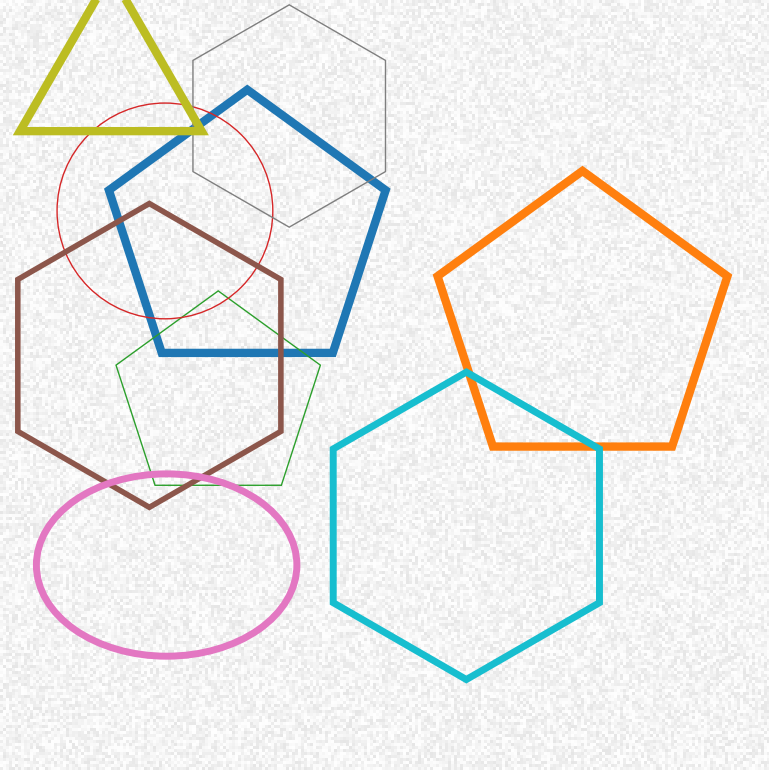[{"shape": "pentagon", "thickness": 3, "radius": 0.94, "center": [0.321, 0.695]}, {"shape": "pentagon", "thickness": 3, "radius": 0.99, "center": [0.756, 0.58]}, {"shape": "pentagon", "thickness": 0.5, "radius": 0.7, "center": [0.283, 0.483]}, {"shape": "circle", "thickness": 0.5, "radius": 0.7, "center": [0.214, 0.726]}, {"shape": "hexagon", "thickness": 2, "radius": 0.99, "center": [0.194, 0.538]}, {"shape": "oval", "thickness": 2.5, "radius": 0.85, "center": [0.216, 0.266]}, {"shape": "hexagon", "thickness": 0.5, "radius": 0.72, "center": [0.376, 0.849]}, {"shape": "triangle", "thickness": 3, "radius": 0.68, "center": [0.144, 0.898]}, {"shape": "hexagon", "thickness": 2.5, "radius": 1.0, "center": [0.606, 0.317]}]